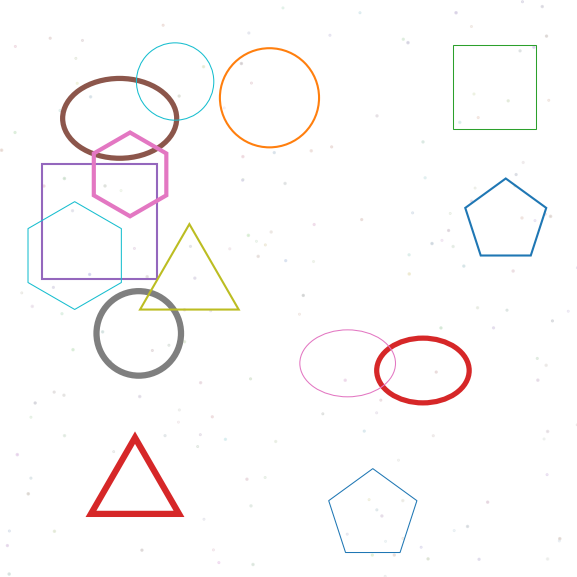[{"shape": "pentagon", "thickness": 1, "radius": 0.37, "center": [0.876, 0.616]}, {"shape": "pentagon", "thickness": 0.5, "radius": 0.4, "center": [0.646, 0.107]}, {"shape": "circle", "thickness": 1, "radius": 0.43, "center": [0.467, 0.83]}, {"shape": "square", "thickness": 0.5, "radius": 0.36, "center": [0.856, 0.849]}, {"shape": "oval", "thickness": 2.5, "radius": 0.4, "center": [0.732, 0.358]}, {"shape": "triangle", "thickness": 3, "radius": 0.44, "center": [0.234, 0.153]}, {"shape": "square", "thickness": 1, "radius": 0.5, "center": [0.173, 0.616]}, {"shape": "oval", "thickness": 2.5, "radius": 0.49, "center": [0.207, 0.794]}, {"shape": "hexagon", "thickness": 2, "radius": 0.36, "center": [0.225, 0.697]}, {"shape": "oval", "thickness": 0.5, "radius": 0.41, "center": [0.602, 0.37]}, {"shape": "circle", "thickness": 3, "radius": 0.37, "center": [0.24, 0.422]}, {"shape": "triangle", "thickness": 1, "radius": 0.49, "center": [0.328, 0.512]}, {"shape": "hexagon", "thickness": 0.5, "radius": 0.47, "center": [0.129, 0.557]}, {"shape": "circle", "thickness": 0.5, "radius": 0.33, "center": [0.303, 0.858]}]